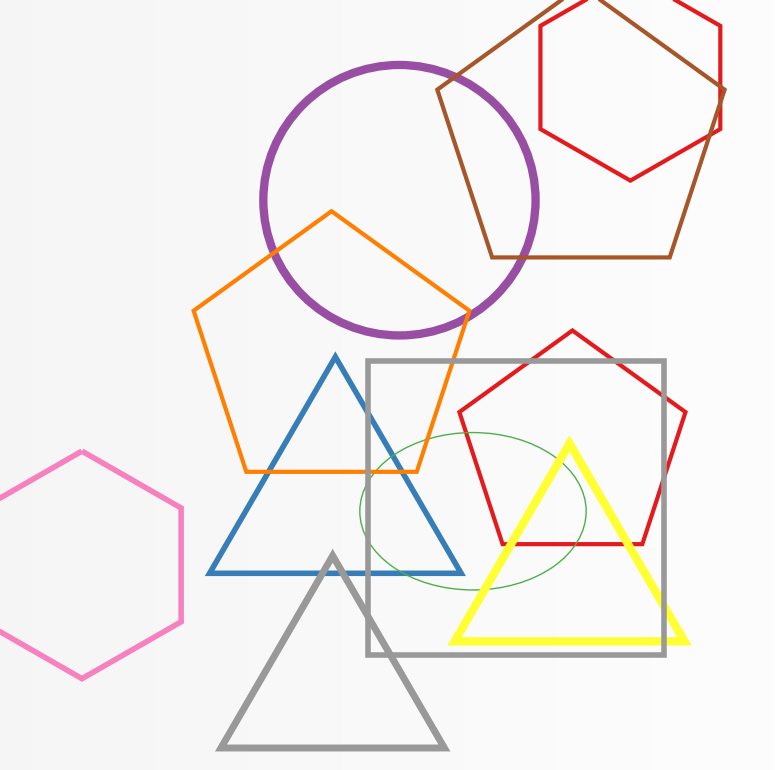[{"shape": "pentagon", "thickness": 1.5, "radius": 0.77, "center": [0.739, 0.417]}, {"shape": "hexagon", "thickness": 1.5, "radius": 0.67, "center": [0.813, 0.899]}, {"shape": "triangle", "thickness": 2, "radius": 0.94, "center": [0.433, 0.349]}, {"shape": "oval", "thickness": 0.5, "radius": 0.73, "center": [0.61, 0.336]}, {"shape": "circle", "thickness": 3, "radius": 0.88, "center": [0.515, 0.74]}, {"shape": "pentagon", "thickness": 1.5, "radius": 0.94, "center": [0.428, 0.539]}, {"shape": "triangle", "thickness": 3, "radius": 0.86, "center": [0.735, 0.253]}, {"shape": "pentagon", "thickness": 1.5, "radius": 0.97, "center": [0.75, 0.823]}, {"shape": "hexagon", "thickness": 2, "radius": 0.74, "center": [0.106, 0.266]}, {"shape": "triangle", "thickness": 2.5, "radius": 0.83, "center": [0.429, 0.112]}, {"shape": "square", "thickness": 2, "radius": 0.95, "center": [0.666, 0.341]}]